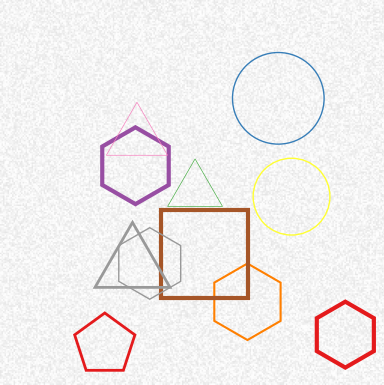[{"shape": "pentagon", "thickness": 2, "radius": 0.41, "center": [0.272, 0.105]}, {"shape": "hexagon", "thickness": 3, "radius": 0.43, "center": [0.897, 0.131]}, {"shape": "circle", "thickness": 1, "radius": 0.59, "center": [0.723, 0.745]}, {"shape": "triangle", "thickness": 0.5, "radius": 0.41, "center": [0.507, 0.505]}, {"shape": "hexagon", "thickness": 3, "radius": 0.5, "center": [0.352, 0.57]}, {"shape": "hexagon", "thickness": 1.5, "radius": 0.5, "center": [0.643, 0.216]}, {"shape": "circle", "thickness": 1, "radius": 0.5, "center": [0.757, 0.489]}, {"shape": "square", "thickness": 3, "radius": 0.57, "center": [0.531, 0.34]}, {"shape": "triangle", "thickness": 0.5, "radius": 0.46, "center": [0.356, 0.643]}, {"shape": "triangle", "thickness": 2, "radius": 0.56, "center": [0.344, 0.31]}, {"shape": "hexagon", "thickness": 1, "radius": 0.46, "center": [0.389, 0.316]}]